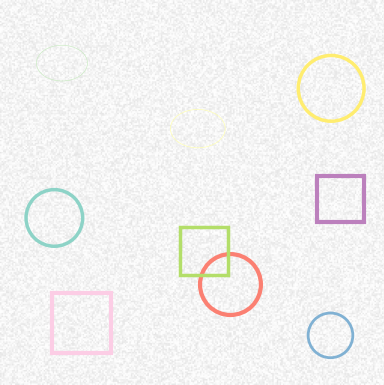[{"shape": "circle", "thickness": 2.5, "radius": 0.37, "center": [0.141, 0.434]}, {"shape": "oval", "thickness": 0.5, "radius": 0.36, "center": [0.514, 0.666]}, {"shape": "circle", "thickness": 3, "radius": 0.4, "center": [0.599, 0.261]}, {"shape": "circle", "thickness": 2, "radius": 0.29, "center": [0.858, 0.129]}, {"shape": "square", "thickness": 2.5, "radius": 0.31, "center": [0.529, 0.348]}, {"shape": "square", "thickness": 3, "radius": 0.39, "center": [0.212, 0.161]}, {"shape": "square", "thickness": 3, "radius": 0.3, "center": [0.885, 0.483]}, {"shape": "oval", "thickness": 0.5, "radius": 0.33, "center": [0.161, 0.836]}, {"shape": "circle", "thickness": 2.5, "radius": 0.43, "center": [0.86, 0.771]}]